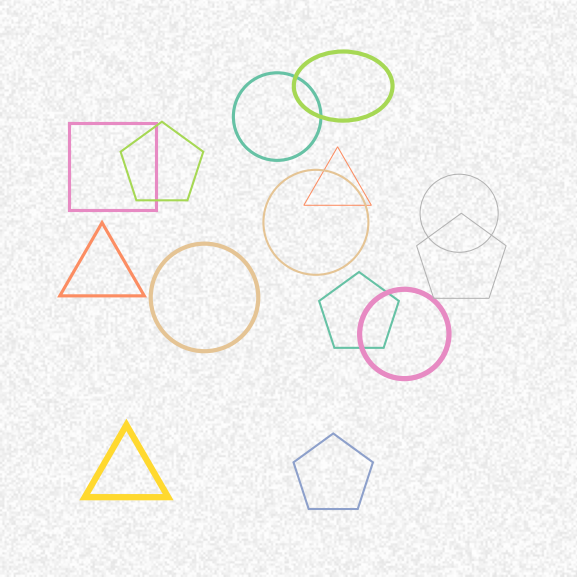[{"shape": "pentagon", "thickness": 1, "radius": 0.36, "center": [0.622, 0.456]}, {"shape": "circle", "thickness": 1.5, "radius": 0.38, "center": [0.48, 0.797]}, {"shape": "triangle", "thickness": 1.5, "radius": 0.42, "center": [0.177, 0.529]}, {"shape": "triangle", "thickness": 0.5, "radius": 0.34, "center": [0.585, 0.677]}, {"shape": "pentagon", "thickness": 1, "radius": 0.36, "center": [0.577, 0.176]}, {"shape": "square", "thickness": 1.5, "radius": 0.38, "center": [0.195, 0.711]}, {"shape": "circle", "thickness": 2.5, "radius": 0.39, "center": [0.7, 0.421]}, {"shape": "pentagon", "thickness": 1, "radius": 0.38, "center": [0.28, 0.713]}, {"shape": "oval", "thickness": 2, "radius": 0.43, "center": [0.594, 0.85]}, {"shape": "triangle", "thickness": 3, "radius": 0.42, "center": [0.219, 0.18]}, {"shape": "circle", "thickness": 2, "radius": 0.47, "center": [0.354, 0.484]}, {"shape": "circle", "thickness": 1, "radius": 0.45, "center": [0.547, 0.614]}, {"shape": "circle", "thickness": 0.5, "radius": 0.34, "center": [0.795, 0.63]}, {"shape": "pentagon", "thickness": 0.5, "radius": 0.41, "center": [0.799, 0.548]}]